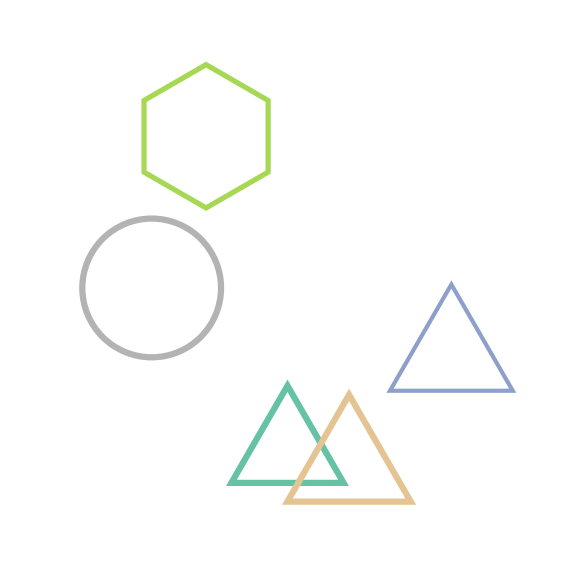[{"shape": "triangle", "thickness": 3, "radius": 0.56, "center": [0.498, 0.219]}, {"shape": "triangle", "thickness": 2, "radius": 0.61, "center": [0.782, 0.384]}, {"shape": "hexagon", "thickness": 2.5, "radius": 0.62, "center": [0.357, 0.763]}, {"shape": "triangle", "thickness": 3, "radius": 0.62, "center": [0.604, 0.192]}, {"shape": "circle", "thickness": 3, "radius": 0.6, "center": [0.263, 0.501]}]